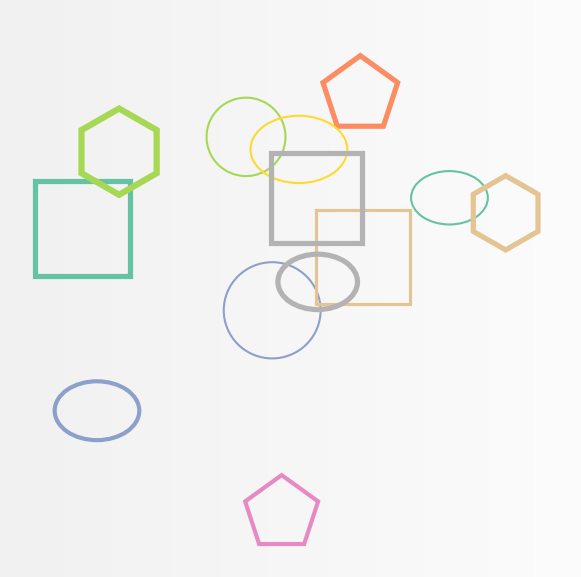[{"shape": "oval", "thickness": 1, "radius": 0.33, "center": [0.773, 0.657]}, {"shape": "square", "thickness": 2.5, "radius": 0.41, "center": [0.141, 0.604]}, {"shape": "pentagon", "thickness": 2.5, "radius": 0.34, "center": [0.62, 0.835]}, {"shape": "oval", "thickness": 2, "radius": 0.36, "center": [0.167, 0.288]}, {"shape": "circle", "thickness": 1, "radius": 0.42, "center": [0.468, 0.462]}, {"shape": "pentagon", "thickness": 2, "radius": 0.33, "center": [0.485, 0.11]}, {"shape": "hexagon", "thickness": 3, "radius": 0.37, "center": [0.205, 0.737]}, {"shape": "circle", "thickness": 1, "radius": 0.34, "center": [0.423, 0.762]}, {"shape": "oval", "thickness": 1, "radius": 0.42, "center": [0.514, 0.74]}, {"shape": "hexagon", "thickness": 2.5, "radius": 0.32, "center": [0.87, 0.631]}, {"shape": "square", "thickness": 1.5, "radius": 0.41, "center": [0.624, 0.554]}, {"shape": "square", "thickness": 2.5, "radius": 0.39, "center": [0.545, 0.656]}, {"shape": "oval", "thickness": 2.5, "radius": 0.34, "center": [0.547, 0.511]}]